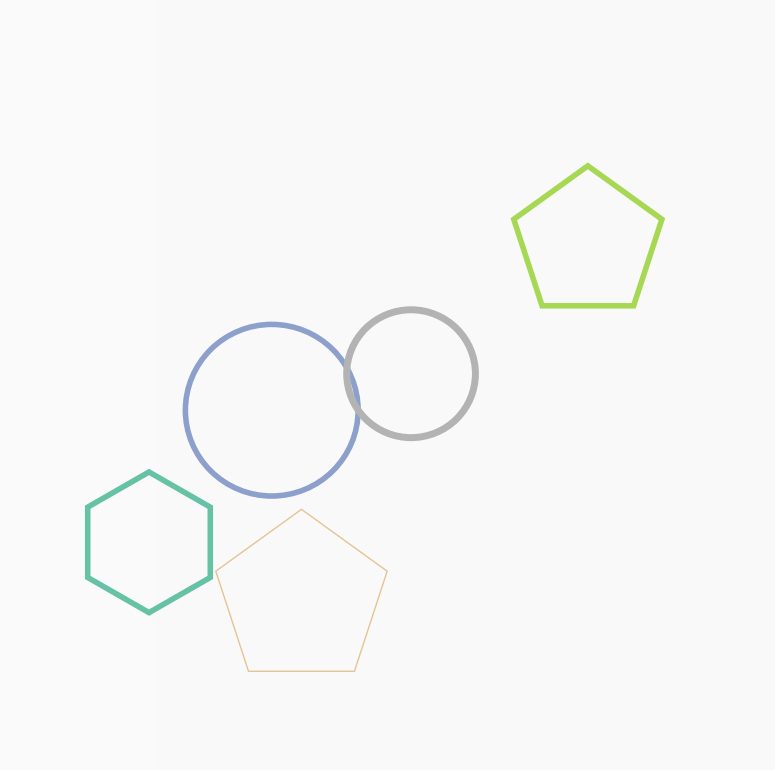[{"shape": "hexagon", "thickness": 2, "radius": 0.46, "center": [0.192, 0.296]}, {"shape": "circle", "thickness": 2, "radius": 0.56, "center": [0.351, 0.467]}, {"shape": "pentagon", "thickness": 2, "radius": 0.5, "center": [0.759, 0.684]}, {"shape": "pentagon", "thickness": 0.5, "radius": 0.58, "center": [0.389, 0.222]}, {"shape": "circle", "thickness": 2.5, "radius": 0.42, "center": [0.53, 0.515]}]